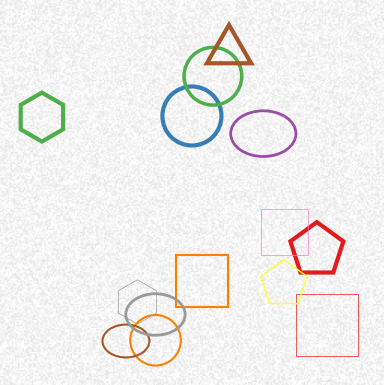[{"shape": "square", "thickness": 0.5, "radius": 0.41, "center": [0.849, 0.155]}, {"shape": "pentagon", "thickness": 3, "radius": 0.36, "center": [0.823, 0.351]}, {"shape": "circle", "thickness": 3, "radius": 0.38, "center": [0.499, 0.699]}, {"shape": "circle", "thickness": 2.5, "radius": 0.37, "center": [0.553, 0.802]}, {"shape": "hexagon", "thickness": 3, "radius": 0.32, "center": [0.109, 0.696]}, {"shape": "oval", "thickness": 2, "radius": 0.42, "center": [0.684, 0.653]}, {"shape": "circle", "thickness": 1.5, "radius": 0.33, "center": [0.404, 0.116]}, {"shape": "square", "thickness": 1.5, "radius": 0.34, "center": [0.524, 0.27]}, {"shape": "pentagon", "thickness": 1, "radius": 0.31, "center": [0.738, 0.262]}, {"shape": "oval", "thickness": 1.5, "radius": 0.3, "center": [0.327, 0.114]}, {"shape": "triangle", "thickness": 3, "radius": 0.33, "center": [0.595, 0.869]}, {"shape": "square", "thickness": 0.5, "radius": 0.3, "center": [0.739, 0.396]}, {"shape": "oval", "thickness": 2, "radius": 0.38, "center": [0.404, 0.183]}, {"shape": "hexagon", "thickness": 0.5, "radius": 0.29, "center": [0.357, 0.216]}]